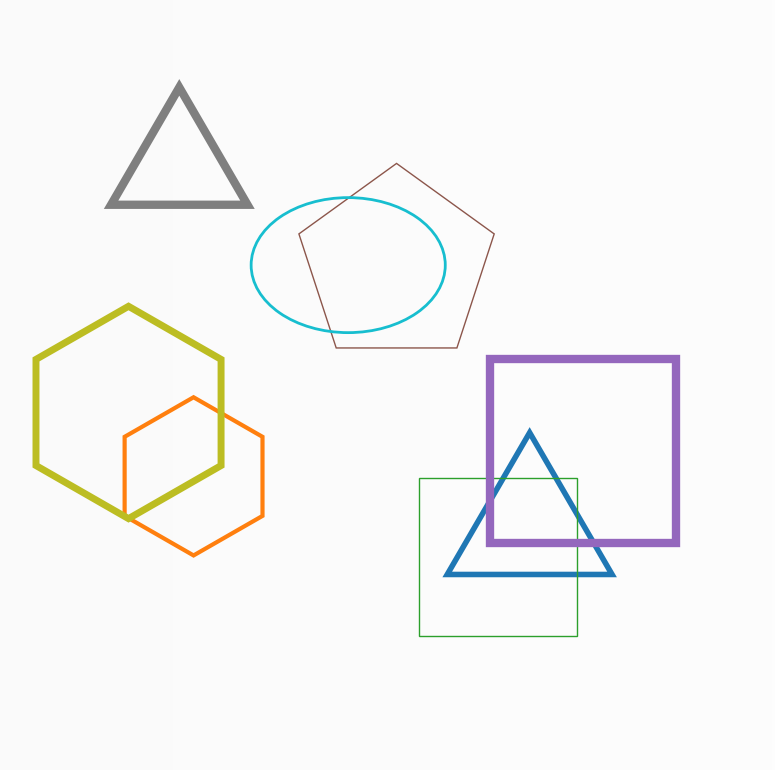[{"shape": "triangle", "thickness": 2, "radius": 0.61, "center": [0.683, 0.315]}, {"shape": "hexagon", "thickness": 1.5, "radius": 0.51, "center": [0.25, 0.381]}, {"shape": "square", "thickness": 0.5, "radius": 0.51, "center": [0.643, 0.277]}, {"shape": "square", "thickness": 3, "radius": 0.6, "center": [0.753, 0.414]}, {"shape": "pentagon", "thickness": 0.5, "radius": 0.66, "center": [0.512, 0.655]}, {"shape": "triangle", "thickness": 3, "radius": 0.51, "center": [0.231, 0.785]}, {"shape": "hexagon", "thickness": 2.5, "radius": 0.69, "center": [0.166, 0.464]}, {"shape": "oval", "thickness": 1, "radius": 0.63, "center": [0.449, 0.656]}]